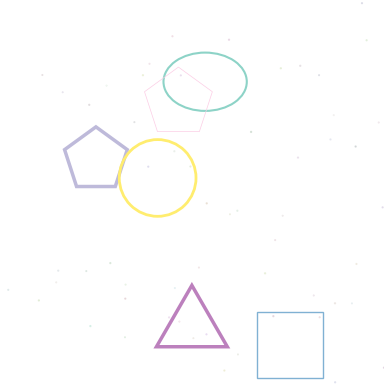[{"shape": "oval", "thickness": 1.5, "radius": 0.54, "center": [0.533, 0.788]}, {"shape": "pentagon", "thickness": 2.5, "radius": 0.43, "center": [0.249, 0.585]}, {"shape": "square", "thickness": 1, "radius": 0.43, "center": [0.754, 0.104]}, {"shape": "pentagon", "thickness": 0.5, "radius": 0.46, "center": [0.463, 0.733]}, {"shape": "triangle", "thickness": 2.5, "radius": 0.53, "center": [0.498, 0.153]}, {"shape": "circle", "thickness": 2, "radius": 0.5, "center": [0.409, 0.538]}]